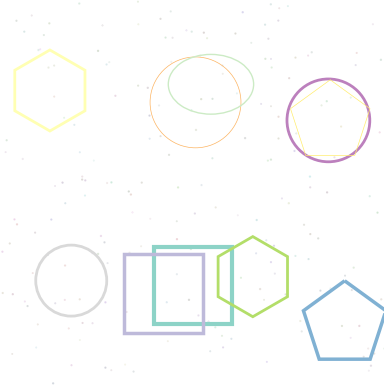[{"shape": "square", "thickness": 3, "radius": 0.5, "center": [0.501, 0.258]}, {"shape": "hexagon", "thickness": 2, "radius": 0.53, "center": [0.13, 0.765]}, {"shape": "square", "thickness": 2.5, "radius": 0.52, "center": [0.424, 0.237]}, {"shape": "pentagon", "thickness": 2.5, "radius": 0.56, "center": [0.895, 0.158]}, {"shape": "circle", "thickness": 0.5, "radius": 0.59, "center": [0.508, 0.734]}, {"shape": "hexagon", "thickness": 2, "radius": 0.52, "center": [0.657, 0.281]}, {"shape": "circle", "thickness": 2, "radius": 0.46, "center": [0.185, 0.271]}, {"shape": "circle", "thickness": 2, "radius": 0.54, "center": [0.853, 0.687]}, {"shape": "oval", "thickness": 1, "radius": 0.55, "center": [0.548, 0.781]}, {"shape": "pentagon", "thickness": 0.5, "radius": 0.54, "center": [0.858, 0.684]}]